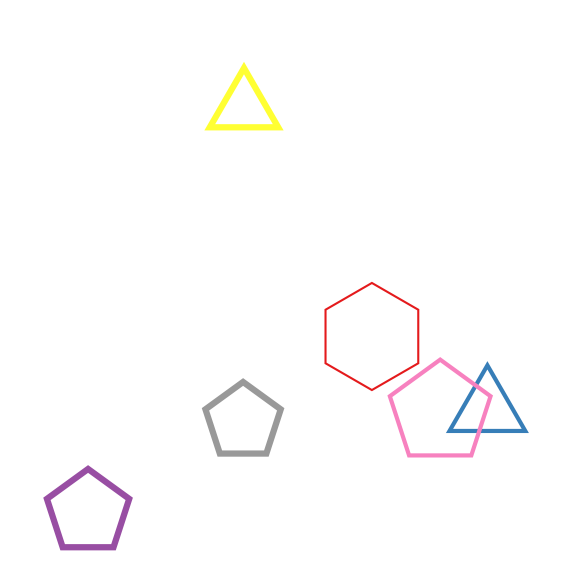[{"shape": "hexagon", "thickness": 1, "radius": 0.46, "center": [0.644, 0.416]}, {"shape": "triangle", "thickness": 2, "radius": 0.38, "center": [0.844, 0.291]}, {"shape": "pentagon", "thickness": 3, "radius": 0.37, "center": [0.153, 0.112]}, {"shape": "triangle", "thickness": 3, "radius": 0.34, "center": [0.422, 0.813]}, {"shape": "pentagon", "thickness": 2, "radius": 0.46, "center": [0.762, 0.285]}, {"shape": "pentagon", "thickness": 3, "radius": 0.34, "center": [0.421, 0.269]}]